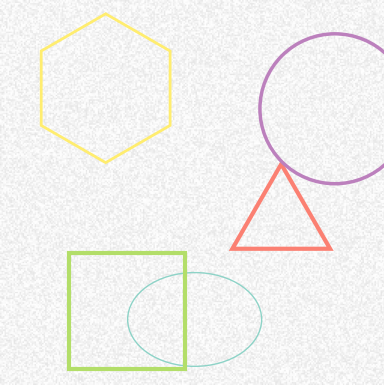[{"shape": "oval", "thickness": 1, "radius": 0.87, "center": [0.506, 0.17]}, {"shape": "triangle", "thickness": 3, "radius": 0.73, "center": [0.73, 0.427]}, {"shape": "square", "thickness": 3, "radius": 0.76, "center": [0.33, 0.192]}, {"shape": "circle", "thickness": 2.5, "radius": 0.97, "center": [0.87, 0.717]}, {"shape": "hexagon", "thickness": 2, "radius": 0.97, "center": [0.274, 0.771]}]